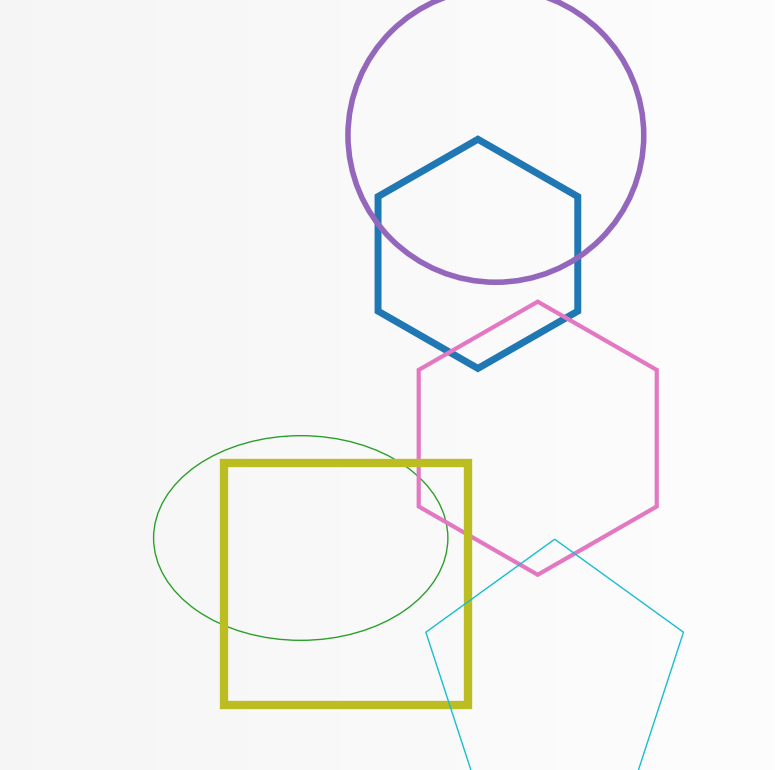[{"shape": "hexagon", "thickness": 2.5, "radius": 0.74, "center": [0.617, 0.67]}, {"shape": "oval", "thickness": 0.5, "radius": 0.95, "center": [0.388, 0.301]}, {"shape": "circle", "thickness": 2, "radius": 0.95, "center": [0.64, 0.824]}, {"shape": "hexagon", "thickness": 1.5, "radius": 0.89, "center": [0.694, 0.431]}, {"shape": "square", "thickness": 3, "radius": 0.79, "center": [0.446, 0.242]}, {"shape": "pentagon", "thickness": 0.5, "radius": 0.87, "center": [0.716, 0.125]}]